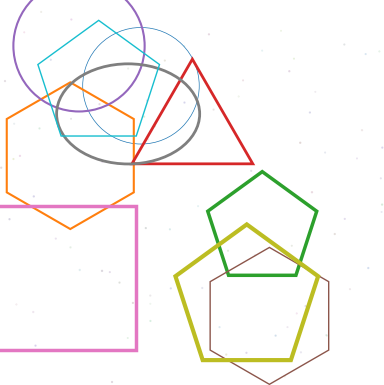[{"shape": "circle", "thickness": 0.5, "radius": 0.76, "center": [0.366, 0.777]}, {"shape": "hexagon", "thickness": 1.5, "radius": 0.95, "center": [0.183, 0.596]}, {"shape": "pentagon", "thickness": 2.5, "radius": 0.74, "center": [0.681, 0.405]}, {"shape": "triangle", "thickness": 2, "radius": 0.91, "center": [0.5, 0.665]}, {"shape": "circle", "thickness": 1.5, "radius": 0.85, "center": [0.205, 0.881]}, {"shape": "hexagon", "thickness": 1, "radius": 0.89, "center": [0.7, 0.18]}, {"shape": "square", "thickness": 2.5, "radius": 0.94, "center": [0.165, 0.278]}, {"shape": "oval", "thickness": 2, "radius": 0.93, "center": [0.333, 0.704]}, {"shape": "pentagon", "thickness": 3, "radius": 0.97, "center": [0.641, 0.222]}, {"shape": "pentagon", "thickness": 1, "radius": 0.83, "center": [0.256, 0.781]}]